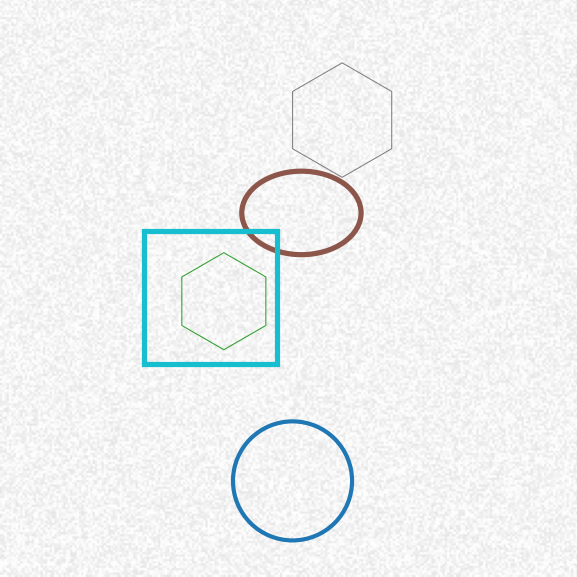[{"shape": "circle", "thickness": 2, "radius": 0.52, "center": [0.507, 0.166]}, {"shape": "hexagon", "thickness": 0.5, "radius": 0.42, "center": [0.388, 0.478]}, {"shape": "oval", "thickness": 2.5, "radius": 0.52, "center": [0.522, 0.63]}, {"shape": "hexagon", "thickness": 0.5, "radius": 0.5, "center": [0.592, 0.791]}, {"shape": "square", "thickness": 2.5, "radius": 0.58, "center": [0.364, 0.485]}]